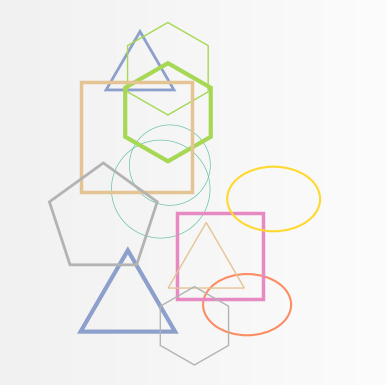[{"shape": "circle", "thickness": 0.5, "radius": 0.64, "center": [0.415, 0.509]}, {"shape": "circle", "thickness": 0.5, "radius": 0.52, "center": [0.438, 0.571]}, {"shape": "oval", "thickness": 1.5, "radius": 0.57, "center": [0.638, 0.209]}, {"shape": "triangle", "thickness": 2, "radius": 0.51, "center": [0.361, 0.817]}, {"shape": "triangle", "thickness": 3, "radius": 0.7, "center": [0.33, 0.209]}, {"shape": "square", "thickness": 2.5, "radius": 0.56, "center": [0.567, 0.335]}, {"shape": "hexagon", "thickness": 1, "radius": 0.6, "center": [0.433, 0.821]}, {"shape": "hexagon", "thickness": 3, "radius": 0.64, "center": [0.434, 0.708]}, {"shape": "oval", "thickness": 1.5, "radius": 0.6, "center": [0.706, 0.483]}, {"shape": "square", "thickness": 2.5, "radius": 0.71, "center": [0.352, 0.644]}, {"shape": "triangle", "thickness": 1, "radius": 0.57, "center": [0.532, 0.309]}, {"shape": "hexagon", "thickness": 1, "radius": 0.51, "center": [0.502, 0.154]}, {"shape": "pentagon", "thickness": 2, "radius": 0.73, "center": [0.267, 0.431]}]